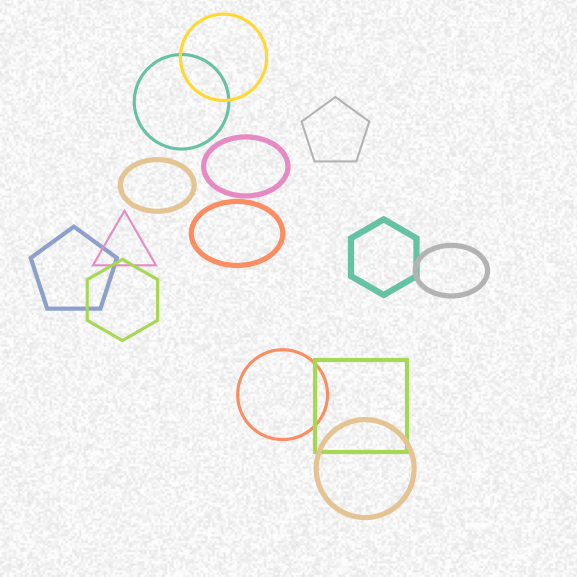[{"shape": "hexagon", "thickness": 3, "radius": 0.33, "center": [0.664, 0.554]}, {"shape": "circle", "thickness": 1.5, "radius": 0.41, "center": [0.314, 0.823]}, {"shape": "oval", "thickness": 2.5, "radius": 0.4, "center": [0.41, 0.595]}, {"shape": "circle", "thickness": 1.5, "radius": 0.39, "center": [0.489, 0.316]}, {"shape": "pentagon", "thickness": 2, "radius": 0.39, "center": [0.128, 0.528]}, {"shape": "triangle", "thickness": 1, "radius": 0.32, "center": [0.215, 0.571]}, {"shape": "oval", "thickness": 2.5, "radius": 0.37, "center": [0.426, 0.711]}, {"shape": "hexagon", "thickness": 1.5, "radius": 0.35, "center": [0.212, 0.48]}, {"shape": "square", "thickness": 2, "radius": 0.4, "center": [0.624, 0.296]}, {"shape": "circle", "thickness": 1.5, "radius": 0.37, "center": [0.387, 0.9]}, {"shape": "oval", "thickness": 2.5, "radius": 0.32, "center": [0.272, 0.678]}, {"shape": "circle", "thickness": 2.5, "radius": 0.42, "center": [0.632, 0.188]}, {"shape": "oval", "thickness": 2.5, "radius": 0.31, "center": [0.782, 0.53]}, {"shape": "pentagon", "thickness": 1, "radius": 0.31, "center": [0.581, 0.77]}]